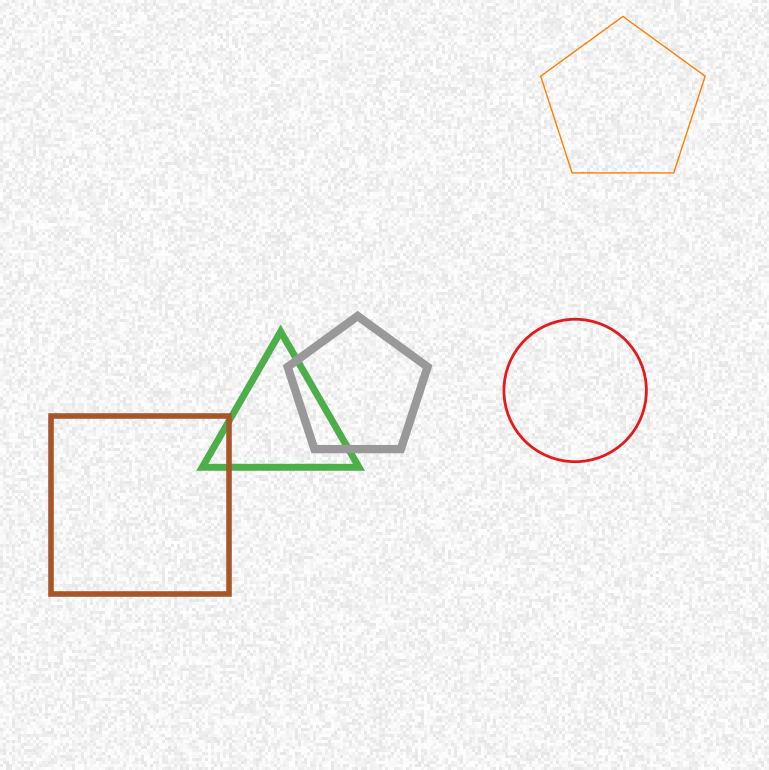[{"shape": "circle", "thickness": 1, "radius": 0.46, "center": [0.747, 0.493]}, {"shape": "triangle", "thickness": 2.5, "radius": 0.59, "center": [0.364, 0.452]}, {"shape": "pentagon", "thickness": 0.5, "radius": 0.56, "center": [0.809, 0.866]}, {"shape": "square", "thickness": 2, "radius": 0.58, "center": [0.182, 0.344]}, {"shape": "pentagon", "thickness": 3, "radius": 0.48, "center": [0.464, 0.494]}]